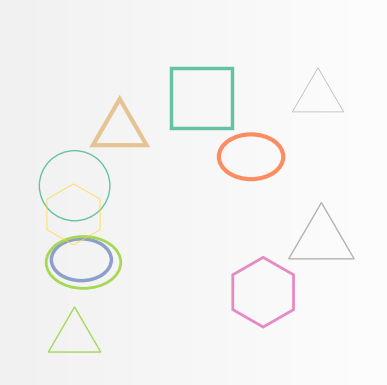[{"shape": "circle", "thickness": 1, "radius": 0.46, "center": [0.193, 0.518]}, {"shape": "square", "thickness": 2.5, "radius": 0.39, "center": [0.52, 0.745]}, {"shape": "oval", "thickness": 3, "radius": 0.42, "center": [0.648, 0.593]}, {"shape": "oval", "thickness": 2.5, "radius": 0.39, "center": [0.21, 0.325]}, {"shape": "hexagon", "thickness": 2, "radius": 0.45, "center": [0.679, 0.241]}, {"shape": "triangle", "thickness": 1, "radius": 0.39, "center": [0.192, 0.125]}, {"shape": "oval", "thickness": 2, "radius": 0.48, "center": [0.215, 0.318]}, {"shape": "hexagon", "thickness": 0.5, "radius": 0.4, "center": [0.19, 0.443]}, {"shape": "triangle", "thickness": 3, "radius": 0.4, "center": [0.309, 0.663]}, {"shape": "triangle", "thickness": 1, "radius": 0.49, "center": [0.829, 0.376]}, {"shape": "triangle", "thickness": 0.5, "radius": 0.38, "center": [0.821, 0.748]}]